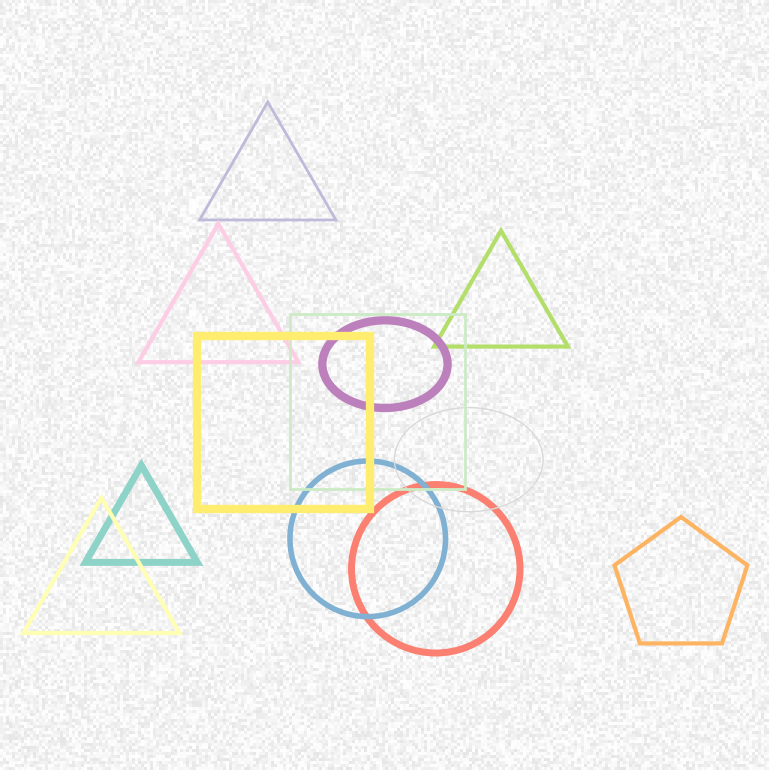[{"shape": "triangle", "thickness": 2.5, "radius": 0.42, "center": [0.184, 0.312]}, {"shape": "triangle", "thickness": 1.5, "radius": 0.59, "center": [0.132, 0.236]}, {"shape": "triangle", "thickness": 1, "radius": 0.51, "center": [0.348, 0.765]}, {"shape": "circle", "thickness": 2.5, "radius": 0.55, "center": [0.566, 0.261]}, {"shape": "circle", "thickness": 2, "radius": 0.51, "center": [0.478, 0.3]}, {"shape": "pentagon", "thickness": 1.5, "radius": 0.45, "center": [0.884, 0.238]}, {"shape": "triangle", "thickness": 1.5, "radius": 0.5, "center": [0.651, 0.6]}, {"shape": "triangle", "thickness": 1.5, "radius": 0.6, "center": [0.284, 0.59]}, {"shape": "oval", "thickness": 0.5, "radius": 0.48, "center": [0.609, 0.403]}, {"shape": "oval", "thickness": 3, "radius": 0.41, "center": [0.5, 0.527]}, {"shape": "square", "thickness": 1, "radius": 0.57, "center": [0.49, 0.478]}, {"shape": "square", "thickness": 3, "radius": 0.56, "center": [0.368, 0.451]}]